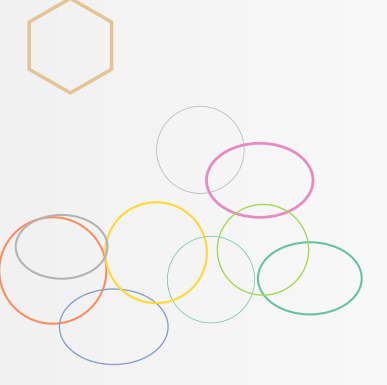[{"shape": "oval", "thickness": 1.5, "radius": 0.67, "center": [0.8, 0.277]}, {"shape": "circle", "thickness": 0.5, "radius": 0.56, "center": [0.545, 0.274]}, {"shape": "circle", "thickness": 1.5, "radius": 0.69, "center": [0.136, 0.297]}, {"shape": "oval", "thickness": 1, "radius": 0.7, "center": [0.294, 0.151]}, {"shape": "oval", "thickness": 2, "radius": 0.69, "center": [0.67, 0.532]}, {"shape": "circle", "thickness": 1, "radius": 0.59, "center": [0.679, 0.351]}, {"shape": "circle", "thickness": 1.5, "radius": 0.65, "center": [0.403, 0.344]}, {"shape": "hexagon", "thickness": 2.5, "radius": 0.61, "center": [0.182, 0.881]}, {"shape": "oval", "thickness": 1.5, "radius": 0.59, "center": [0.159, 0.359]}, {"shape": "circle", "thickness": 0.5, "radius": 0.56, "center": [0.517, 0.611]}]